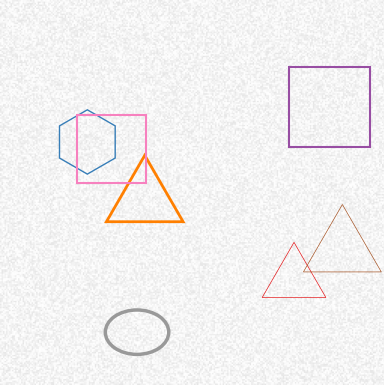[{"shape": "triangle", "thickness": 0.5, "radius": 0.48, "center": [0.764, 0.275]}, {"shape": "hexagon", "thickness": 1, "radius": 0.42, "center": [0.227, 0.631]}, {"shape": "square", "thickness": 1.5, "radius": 0.52, "center": [0.856, 0.722]}, {"shape": "triangle", "thickness": 2, "radius": 0.57, "center": [0.376, 0.482]}, {"shape": "triangle", "thickness": 0.5, "radius": 0.58, "center": [0.889, 0.352]}, {"shape": "square", "thickness": 1.5, "radius": 0.44, "center": [0.289, 0.613]}, {"shape": "oval", "thickness": 2.5, "radius": 0.41, "center": [0.356, 0.137]}]